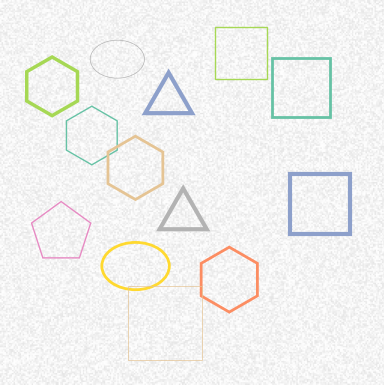[{"shape": "hexagon", "thickness": 1, "radius": 0.38, "center": [0.238, 0.648]}, {"shape": "square", "thickness": 2, "radius": 0.38, "center": [0.782, 0.772]}, {"shape": "hexagon", "thickness": 2, "radius": 0.42, "center": [0.596, 0.274]}, {"shape": "square", "thickness": 3, "radius": 0.39, "center": [0.831, 0.471]}, {"shape": "triangle", "thickness": 3, "radius": 0.35, "center": [0.438, 0.741]}, {"shape": "pentagon", "thickness": 1, "radius": 0.4, "center": [0.159, 0.396]}, {"shape": "square", "thickness": 1, "radius": 0.34, "center": [0.627, 0.862]}, {"shape": "hexagon", "thickness": 2.5, "radius": 0.38, "center": [0.135, 0.776]}, {"shape": "oval", "thickness": 2, "radius": 0.44, "center": [0.352, 0.309]}, {"shape": "square", "thickness": 0.5, "radius": 0.48, "center": [0.429, 0.162]}, {"shape": "hexagon", "thickness": 2, "radius": 0.41, "center": [0.352, 0.564]}, {"shape": "triangle", "thickness": 3, "radius": 0.35, "center": [0.476, 0.44]}, {"shape": "oval", "thickness": 0.5, "radius": 0.35, "center": [0.305, 0.846]}]